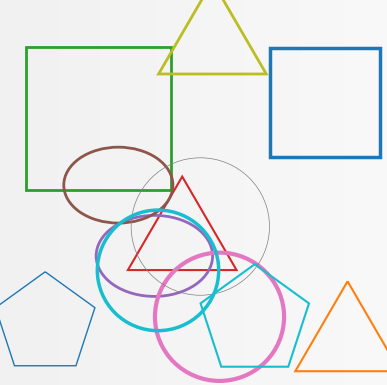[{"shape": "pentagon", "thickness": 1, "radius": 0.67, "center": [0.117, 0.159]}, {"shape": "square", "thickness": 2.5, "radius": 0.71, "center": [0.839, 0.734]}, {"shape": "triangle", "thickness": 1.5, "radius": 0.78, "center": [0.897, 0.114]}, {"shape": "square", "thickness": 2, "radius": 0.93, "center": [0.254, 0.692]}, {"shape": "triangle", "thickness": 1.5, "radius": 0.81, "center": [0.47, 0.379]}, {"shape": "oval", "thickness": 2, "radius": 0.75, "center": [0.398, 0.335]}, {"shape": "oval", "thickness": 2, "radius": 0.7, "center": [0.305, 0.519]}, {"shape": "circle", "thickness": 3, "radius": 0.83, "center": [0.566, 0.177]}, {"shape": "circle", "thickness": 0.5, "radius": 0.89, "center": [0.517, 0.412]}, {"shape": "triangle", "thickness": 2, "radius": 0.8, "center": [0.548, 0.888]}, {"shape": "circle", "thickness": 2.5, "radius": 0.78, "center": [0.408, 0.298]}, {"shape": "pentagon", "thickness": 1.5, "radius": 0.74, "center": [0.657, 0.167]}]